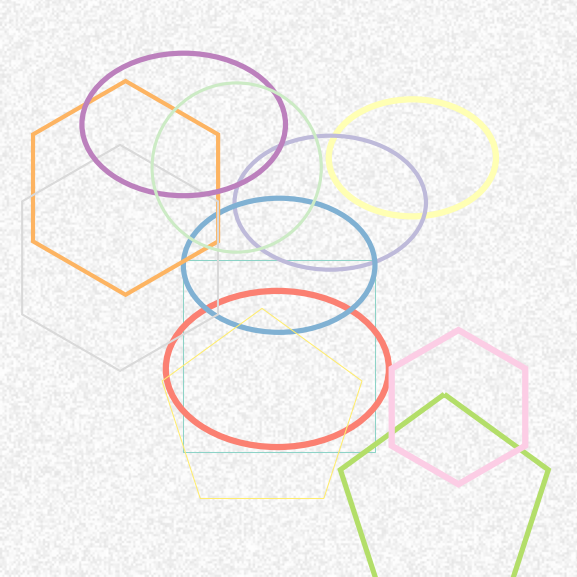[{"shape": "square", "thickness": 0.5, "radius": 0.83, "center": [0.483, 0.383]}, {"shape": "oval", "thickness": 3, "radius": 0.72, "center": [0.714, 0.726]}, {"shape": "oval", "thickness": 2, "radius": 0.83, "center": [0.572, 0.648]}, {"shape": "oval", "thickness": 3, "radius": 0.97, "center": [0.48, 0.36]}, {"shape": "oval", "thickness": 2.5, "radius": 0.83, "center": [0.483, 0.54]}, {"shape": "hexagon", "thickness": 2, "radius": 0.93, "center": [0.217, 0.674]}, {"shape": "pentagon", "thickness": 2.5, "radius": 0.95, "center": [0.769, 0.127]}, {"shape": "hexagon", "thickness": 3, "radius": 0.67, "center": [0.794, 0.294]}, {"shape": "hexagon", "thickness": 1, "radius": 0.98, "center": [0.208, 0.553]}, {"shape": "oval", "thickness": 2.5, "radius": 0.88, "center": [0.318, 0.784]}, {"shape": "circle", "thickness": 1.5, "radius": 0.73, "center": [0.41, 0.709]}, {"shape": "pentagon", "thickness": 0.5, "radius": 0.91, "center": [0.454, 0.283]}]